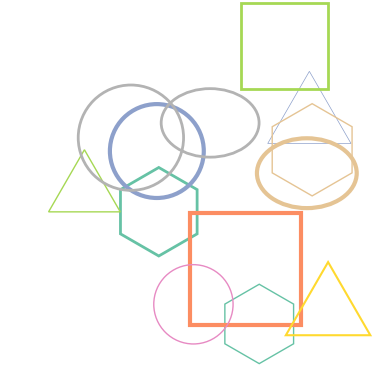[{"shape": "hexagon", "thickness": 2, "radius": 0.57, "center": [0.412, 0.45]}, {"shape": "hexagon", "thickness": 1, "radius": 0.52, "center": [0.673, 0.159]}, {"shape": "square", "thickness": 3, "radius": 0.73, "center": [0.638, 0.302]}, {"shape": "triangle", "thickness": 0.5, "radius": 0.62, "center": [0.804, 0.69]}, {"shape": "circle", "thickness": 3, "radius": 0.61, "center": [0.407, 0.608]}, {"shape": "circle", "thickness": 1, "radius": 0.51, "center": [0.502, 0.21]}, {"shape": "triangle", "thickness": 1, "radius": 0.54, "center": [0.219, 0.503]}, {"shape": "square", "thickness": 2, "radius": 0.56, "center": [0.739, 0.881]}, {"shape": "triangle", "thickness": 1.5, "radius": 0.63, "center": [0.852, 0.193]}, {"shape": "hexagon", "thickness": 1, "radius": 0.6, "center": [0.811, 0.611]}, {"shape": "oval", "thickness": 3, "radius": 0.65, "center": [0.797, 0.55]}, {"shape": "oval", "thickness": 2, "radius": 0.64, "center": [0.546, 0.681]}, {"shape": "circle", "thickness": 2, "radius": 0.68, "center": [0.34, 0.642]}]